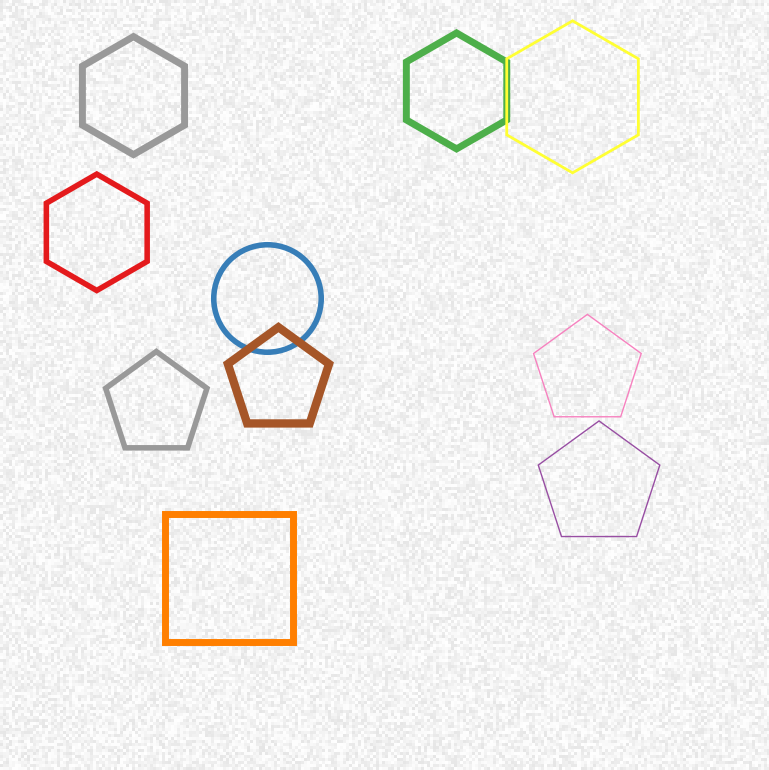[{"shape": "hexagon", "thickness": 2, "radius": 0.38, "center": [0.126, 0.698]}, {"shape": "circle", "thickness": 2, "radius": 0.35, "center": [0.347, 0.612]}, {"shape": "hexagon", "thickness": 2.5, "radius": 0.38, "center": [0.593, 0.882]}, {"shape": "pentagon", "thickness": 0.5, "radius": 0.41, "center": [0.778, 0.37]}, {"shape": "square", "thickness": 2.5, "radius": 0.42, "center": [0.298, 0.249]}, {"shape": "hexagon", "thickness": 1, "radius": 0.49, "center": [0.744, 0.874]}, {"shape": "pentagon", "thickness": 3, "radius": 0.35, "center": [0.362, 0.506]}, {"shape": "pentagon", "thickness": 0.5, "radius": 0.37, "center": [0.763, 0.518]}, {"shape": "pentagon", "thickness": 2, "radius": 0.35, "center": [0.203, 0.474]}, {"shape": "hexagon", "thickness": 2.5, "radius": 0.38, "center": [0.173, 0.876]}]